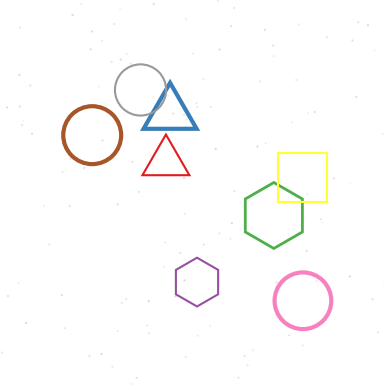[{"shape": "triangle", "thickness": 1.5, "radius": 0.35, "center": [0.431, 0.58]}, {"shape": "triangle", "thickness": 3, "radius": 0.4, "center": [0.442, 0.705]}, {"shape": "hexagon", "thickness": 2, "radius": 0.43, "center": [0.711, 0.44]}, {"shape": "hexagon", "thickness": 1.5, "radius": 0.32, "center": [0.512, 0.267]}, {"shape": "square", "thickness": 1.5, "radius": 0.32, "center": [0.786, 0.539]}, {"shape": "circle", "thickness": 3, "radius": 0.38, "center": [0.24, 0.649]}, {"shape": "circle", "thickness": 3, "radius": 0.37, "center": [0.787, 0.219]}, {"shape": "circle", "thickness": 1.5, "radius": 0.33, "center": [0.365, 0.766]}]